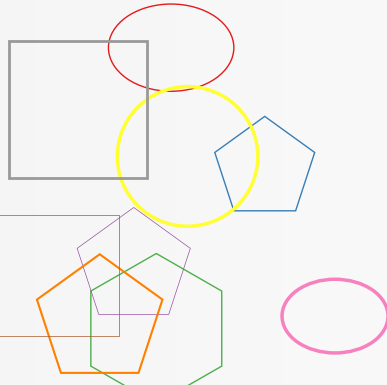[{"shape": "oval", "thickness": 1, "radius": 0.81, "center": [0.442, 0.876]}, {"shape": "pentagon", "thickness": 1, "radius": 0.68, "center": [0.683, 0.562]}, {"shape": "hexagon", "thickness": 1, "radius": 0.98, "center": [0.403, 0.147]}, {"shape": "pentagon", "thickness": 0.5, "radius": 0.77, "center": [0.345, 0.308]}, {"shape": "pentagon", "thickness": 1.5, "radius": 0.85, "center": [0.257, 0.169]}, {"shape": "circle", "thickness": 2.5, "radius": 0.91, "center": [0.484, 0.594]}, {"shape": "square", "thickness": 0.5, "radius": 0.78, "center": [0.151, 0.284]}, {"shape": "oval", "thickness": 2.5, "radius": 0.68, "center": [0.865, 0.179]}, {"shape": "square", "thickness": 2, "radius": 0.89, "center": [0.201, 0.715]}]